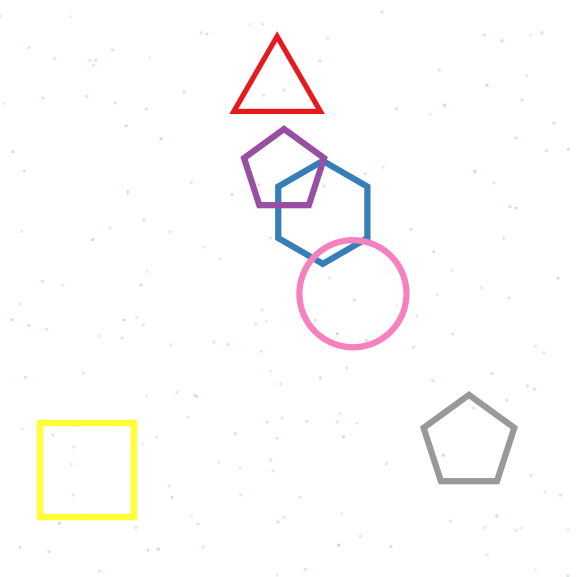[{"shape": "triangle", "thickness": 2.5, "radius": 0.43, "center": [0.48, 0.85]}, {"shape": "hexagon", "thickness": 3, "radius": 0.45, "center": [0.559, 0.631]}, {"shape": "pentagon", "thickness": 3, "radius": 0.36, "center": [0.492, 0.703]}, {"shape": "square", "thickness": 3, "radius": 0.41, "center": [0.151, 0.185]}, {"shape": "circle", "thickness": 3, "radius": 0.46, "center": [0.611, 0.491]}, {"shape": "pentagon", "thickness": 3, "radius": 0.41, "center": [0.812, 0.233]}]